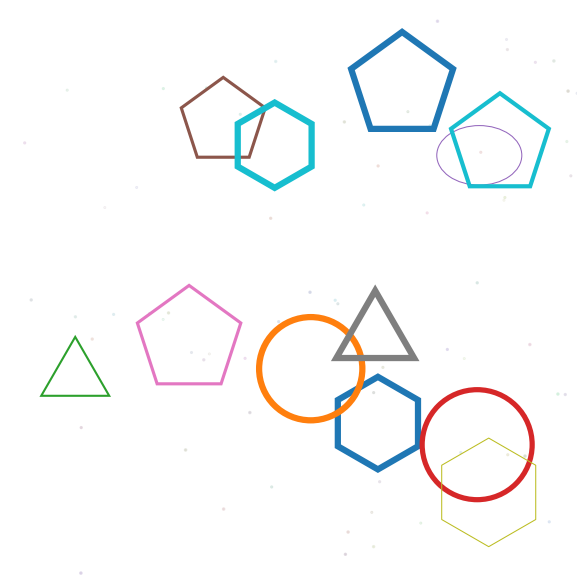[{"shape": "hexagon", "thickness": 3, "radius": 0.4, "center": [0.654, 0.266]}, {"shape": "pentagon", "thickness": 3, "radius": 0.46, "center": [0.696, 0.851]}, {"shape": "circle", "thickness": 3, "radius": 0.45, "center": [0.538, 0.361]}, {"shape": "triangle", "thickness": 1, "radius": 0.34, "center": [0.13, 0.348]}, {"shape": "circle", "thickness": 2.5, "radius": 0.48, "center": [0.826, 0.229]}, {"shape": "oval", "thickness": 0.5, "radius": 0.37, "center": [0.83, 0.73]}, {"shape": "pentagon", "thickness": 1.5, "radius": 0.38, "center": [0.387, 0.789]}, {"shape": "pentagon", "thickness": 1.5, "radius": 0.47, "center": [0.327, 0.411]}, {"shape": "triangle", "thickness": 3, "radius": 0.39, "center": [0.65, 0.418]}, {"shape": "hexagon", "thickness": 0.5, "radius": 0.47, "center": [0.846, 0.147]}, {"shape": "hexagon", "thickness": 3, "radius": 0.37, "center": [0.476, 0.748]}, {"shape": "pentagon", "thickness": 2, "radius": 0.45, "center": [0.866, 0.749]}]